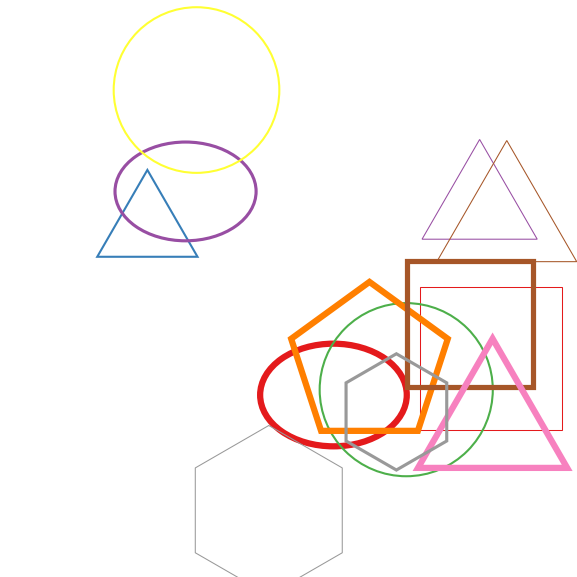[{"shape": "square", "thickness": 0.5, "radius": 0.62, "center": [0.851, 0.379]}, {"shape": "oval", "thickness": 3, "radius": 0.63, "center": [0.577, 0.315]}, {"shape": "triangle", "thickness": 1, "radius": 0.5, "center": [0.255, 0.605]}, {"shape": "circle", "thickness": 1, "radius": 0.75, "center": [0.703, 0.324]}, {"shape": "triangle", "thickness": 0.5, "radius": 0.58, "center": [0.831, 0.643]}, {"shape": "oval", "thickness": 1.5, "radius": 0.61, "center": [0.321, 0.668]}, {"shape": "pentagon", "thickness": 3, "radius": 0.71, "center": [0.64, 0.368]}, {"shape": "circle", "thickness": 1, "radius": 0.72, "center": [0.34, 0.843]}, {"shape": "triangle", "thickness": 0.5, "radius": 0.7, "center": [0.878, 0.616]}, {"shape": "square", "thickness": 2.5, "radius": 0.55, "center": [0.814, 0.438]}, {"shape": "triangle", "thickness": 3, "radius": 0.75, "center": [0.853, 0.264]}, {"shape": "hexagon", "thickness": 1.5, "radius": 0.5, "center": [0.686, 0.286]}, {"shape": "hexagon", "thickness": 0.5, "radius": 0.73, "center": [0.465, 0.115]}]